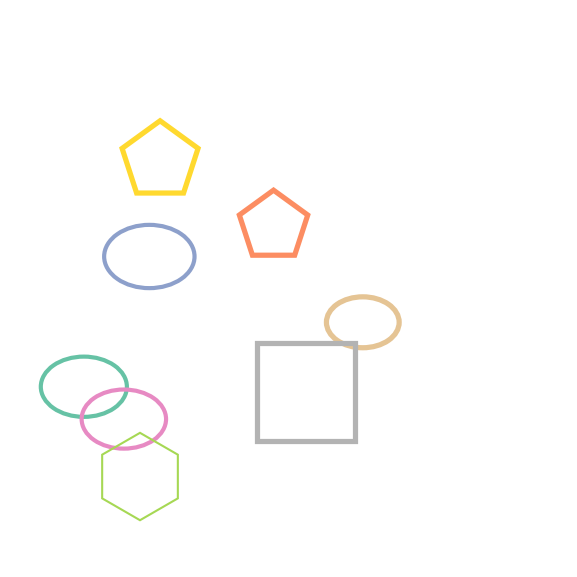[{"shape": "oval", "thickness": 2, "radius": 0.37, "center": [0.145, 0.329]}, {"shape": "pentagon", "thickness": 2.5, "radius": 0.31, "center": [0.474, 0.608]}, {"shape": "oval", "thickness": 2, "radius": 0.39, "center": [0.259, 0.555]}, {"shape": "oval", "thickness": 2, "radius": 0.37, "center": [0.214, 0.273]}, {"shape": "hexagon", "thickness": 1, "radius": 0.38, "center": [0.242, 0.174]}, {"shape": "pentagon", "thickness": 2.5, "radius": 0.35, "center": [0.277, 0.721]}, {"shape": "oval", "thickness": 2.5, "radius": 0.31, "center": [0.628, 0.441]}, {"shape": "square", "thickness": 2.5, "radius": 0.42, "center": [0.53, 0.32]}]